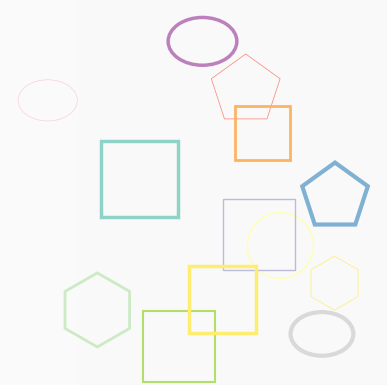[{"shape": "square", "thickness": 2.5, "radius": 0.5, "center": [0.361, 0.535]}, {"shape": "circle", "thickness": 1, "radius": 0.43, "center": [0.724, 0.362]}, {"shape": "square", "thickness": 1, "radius": 0.46, "center": [0.668, 0.392]}, {"shape": "pentagon", "thickness": 0.5, "radius": 0.47, "center": [0.634, 0.767]}, {"shape": "pentagon", "thickness": 3, "radius": 0.44, "center": [0.865, 0.489]}, {"shape": "square", "thickness": 2, "radius": 0.35, "center": [0.677, 0.654]}, {"shape": "square", "thickness": 1.5, "radius": 0.46, "center": [0.461, 0.1]}, {"shape": "oval", "thickness": 0.5, "radius": 0.38, "center": [0.123, 0.739]}, {"shape": "oval", "thickness": 3, "radius": 0.41, "center": [0.831, 0.133]}, {"shape": "oval", "thickness": 2.5, "radius": 0.44, "center": [0.523, 0.893]}, {"shape": "hexagon", "thickness": 2, "radius": 0.48, "center": [0.251, 0.195]}, {"shape": "square", "thickness": 2.5, "radius": 0.43, "center": [0.573, 0.222]}, {"shape": "hexagon", "thickness": 0.5, "radius": 0.35, "center": [0.863, 0.265]}]